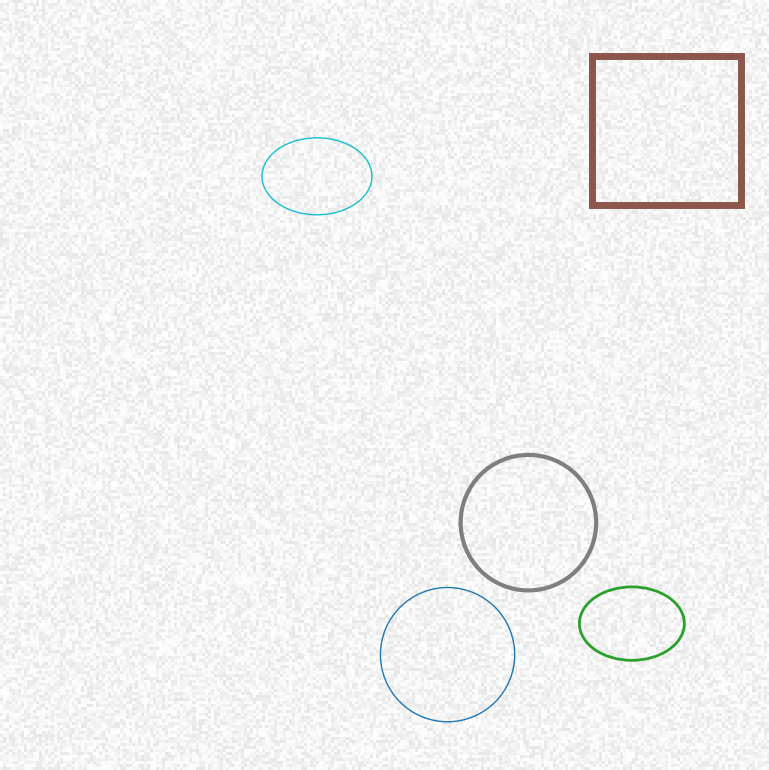[{"shape": "circle", "thickness": 0.5, "radius": 0.44, "center": [0.581, 0.15]}, {"shape": "oval", "thickness": 1, "radius": 0.34, "center": [0.821, 0.19]}, {"shape": "square", "thickness": 2.5, "radius": 0.48, "center": [0.866, 0.831]}, {"shape": "circle", "thickness": 1.5, "radius": 0.44, "center": [0.686, 0.321]}, {"shape": "oval", "thickness": 0.5, "radius": 0.36, "center": [0.412, 0.771]}]